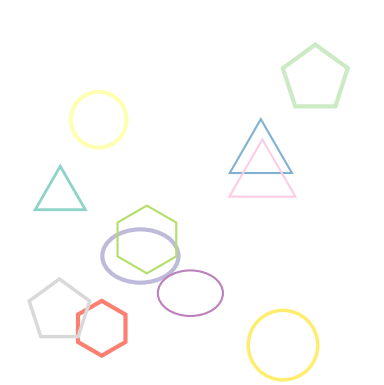[{"shape": "triangle", "thickness": 2, "radius": 0.38, "center": [0.157, 0.493]}, {"shape": "circle", "thickness": 3, "radius": 0.36, "center": [0.256, 0.689]}, {"shape": "oval", "thickness": 3, "radius": 0.49, "center": [0.365, 0.335]}, {"shape": "hexagon", "thickness": 3, "radius": 0.36, "center": [0.264, 0.147]}, {"shape": "triangle", "thickness": 1.5, "radius": 0.47, "center": [0.677, 0.597]}, {"shape": "hexagon", "thickness": 1.5, "radius": 0.44, "center": [0.382, 0.378]}, {"shape": "triangle", "thickness": 1.5, "radius": 0.5, "center": [0.682, 0.539]}, {"shape": "pentagon", "thickness": 2.5, "radius": 0.41, "center": [0.154, 0.193]}, {"shape": "oval", "thickness": 1.5, "radius": 0.42, "center": [0.495, 0.238]}, {"shape": "pentagon", "thickness": 3, "radius": 0.44, "center": [0.819, 0.795]}, {"shape": "circle", "thickness": 2.5, "radius": 0.45, "center": [0.735, 0.104]}]